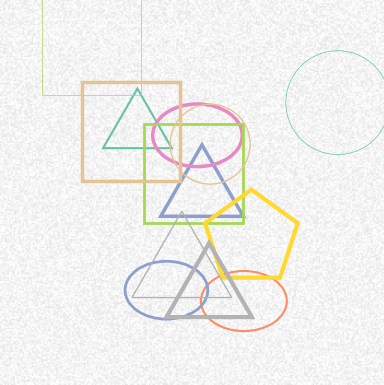[{"shape": "triangle", "thickness": 1.5, "radius": 0.52, "center": [0.357, 0.667]}, {"shape": "circle", "thickness": 0.5, "radius": 0.67, "center": [0.877, 0.733]}, {"shape": "oval", "thickness": 1.5, "radius": 0.56, "center": [0.633, 0.218]}, {"shape": "triangle", "thickness": 2.5, "radius": 0.62, "center": [0.525, 0.5]}, {"shape": "oval", "thickness": 2, "radius": 0.54, "center": [0.432, 0.246]}, {"shape": "oval", "thickness": 2.5, "radius": 0.58, "center": [0.513, 0.649]}, {"shape": "square", "thickness": 2, "radius": 0.64, "center": [0.502, 0.549]}, {"shape": "square", "thickness": 0.5, "radius": 0.65, "center": [0.238, 0.882]}, {"shape": "pentagon", "thickness": 3, "radius": 0.63, "center": [0.653, 0.381]}, {"shape": "circle", "thickness": 1, "radius": 0.52, "center": [0.546, 0.626]}, {"shape": "square", "thickness": 2.5, "radius": 0.64, "center": [0.341, 0.659]}, {"shape": "triangle", "thickness": 1, "radius": 0.75, "center": [0.472, 0.302]}, {"shape": "triangle", "thickness": 3, "radius": 0.64, "center": [0.543, 0.24]}]